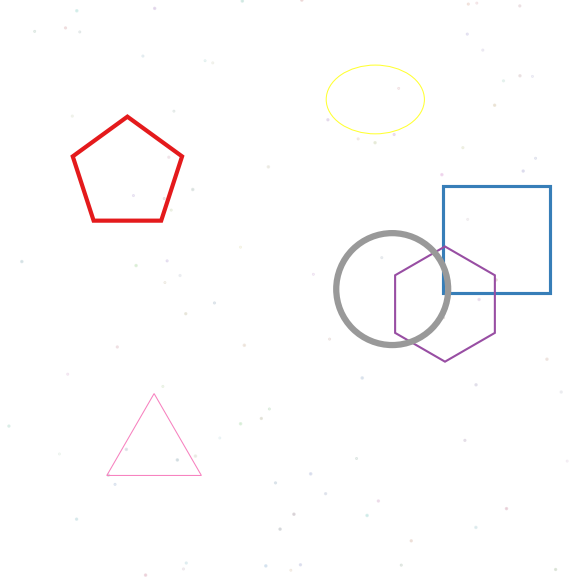[{"shape": "pentagon", "thickness": 2, "radius": 0.5, "center": [0.221, 0.698]}, {"shape": "square", "thickness": 1.5, "radius": 0.46, "center": [0.859, 0.585]}, {"shape": "hexagon", "thickness": 1, "radius": 0.5, "center": [0.771, 0.473]}, {"shape": "oval", "thickness": 0.5, "radius": 0.43, "center": [0.65, 0.827]}, {"shape": "triangle", "thickness": 0.5, "radius": 0.47, "center": [0.267, 0.223]}, {"shape": "circle", "thickness": 3, "radius": 0.48, "center": [0.679, 0.499]}]